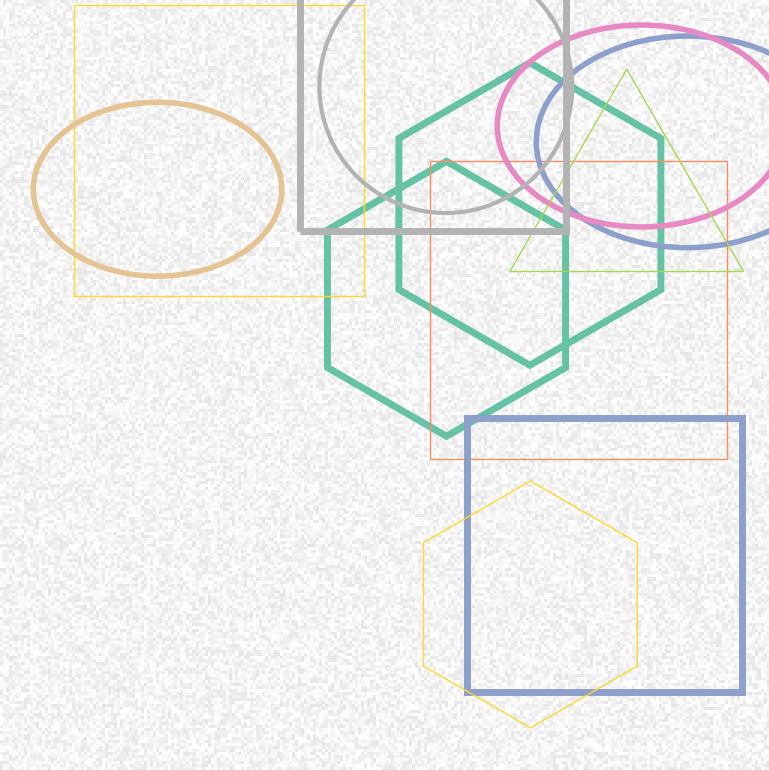[{"shape": "hexagon", "thickness": 2.5, "radius": 0.98, "center": [0.688, 0.722]}, {"shape": "hexagon", "thickness": 2.5, "radius": 0.89, "center": [0.58, 0.612]}, {"shape": "square", "thickness": 0.5, "radius": 0.97, "center": [0.751, 0.597]}, {"shape": "oval", "thickness": 2, "radius": 0.98, "center": [0.893, 0.816]}, {"shape": "square", "thickness": 2.5, "radius": 0.89, "center": [0.785, 0.279]}, {"shape": "oval", "thickness": 2, "radius": 0.94, "center": [0.833, 0.836]}, {"shape": "triangle", "thickness": 0.5, "radius": 0.88, "center": [0.814, 0.735]}, {"shape": "square", "thickness": 0.5, "radius": 0.94, "center": [0.285, 0.805]}, {"shape": "hexagon", "thickness": 0.5, "radius": 0.8, "center": [0.689, 0.215]}, {"shape": "oval", "thickness": 2, "radius": 0.81, "center": [0.205, 0.754]}, {"shape": "circle", "thickness": 1.5, "radius": 0.82, "center": [0.579, 0.888]}, {"shape": "square", "thickness": 2.5, "radius": 0.86, "center": [0.562, 0.872]}]